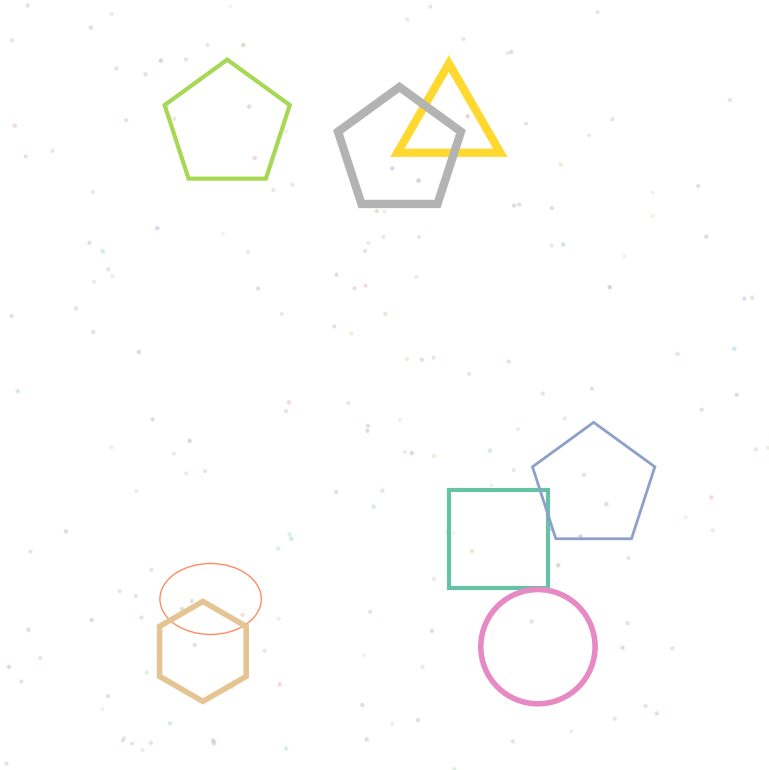[{"shape": "square", "thickness": 1.5, "radius": 0.32, "center": [0.648, 0.3]}, {"shape": "oval", "thickness": 0.5, "radius": 0.33, "center": [0.274, 0.222]}, {"shape": "pentagon", "thickness": 1, "radius": 0.42, "center": [0.771, 0.368]}, {"shape": "circle", "thickness": 2, "radius": 0.37, "center": [0.699, 0.16]}, {"shape": "pentagon", "thickness": 1.5, "radius": 0.43, "center": [0.295, 0.837]}, {"shape": "triangle", "thickness": 3, "radius": 0.39, "center": [0.583, 0.84]}, {"shape": "hexagon", "thickness": 2, "radius": 0.32, "center": [0.263, 0.154]}, {"shape": "pentagon", "thickness": 3, "radius": 0.42, "center": [0.519, 0.803]}]